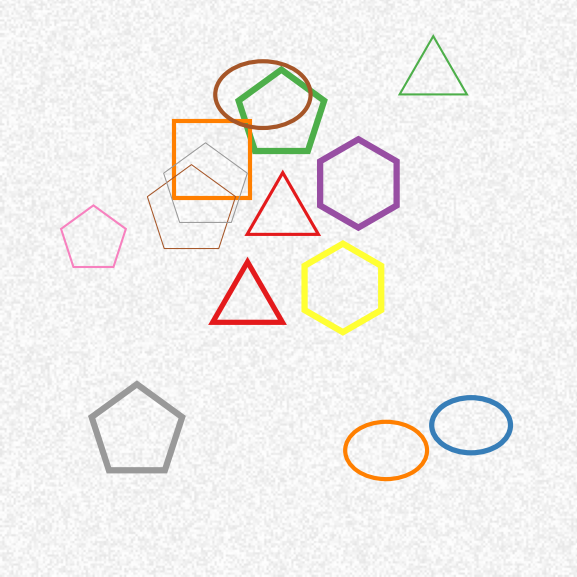[{"shape": "triangle", "thickness": 2.5, "radius": 0.35, "center": [0.429, 0.476]}, {"shape": "triangle", "thickness": 1.5, "radius": 0.36, "center": [0.49, 0.629]}, {"shape": "oval", "thickness": 2.5, "radius": 0.34, "center": [0.816, 0.263]}, {"shape": "triangle", "thickness": 1, "radius": 0.34, "center": [0.75, 0.869]}, {"shape": "pentagon", "thickness": 3, "radius": 0.39, "center": [0.487, 0.801]}, {"shape": "hexagon", "thickness": 3, "radius": 0.38, "center": [0.621, 0.681]}, {"shape": "oval", "thickness": 2, "radius": 0.35, "center": [0.669, 0.219]}, {"shape": "square", "thickness": 2, "radius": 0.33, "center": [0.367, 0.723]}, {"shape": "hexagon", "thickness": 3, "radius": 0.38, "center": [0.594, 0.501]}, {"shape": "oval", "thickness": 2, "radius": 0.41, "center": [0.455, 0.835]}, {"shape": "pentagon", "thickness": 0.5, "radius": 0.4, "center": [0.332, 0.634]}, {"shape": "pentagon", "thickness": 1, "radius": 0.29, "center": [0.162, 0.585]}, {"shape": "pentagon", "thickness": 3, "radius": 0.41, "center": [0.237, 0.251]}, {"shape": "pentagon", "thickness": 0.5, "radius": 0.38, "center": [0.356, 0.676]}]